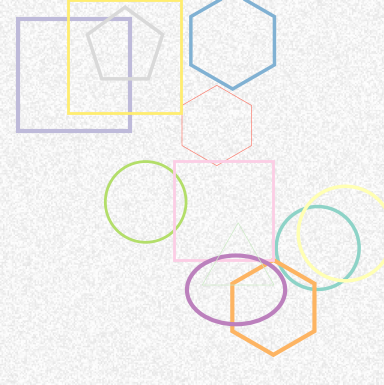[{"shape": "circle", "thickness": 2.5, "radius": 0.54, "center": [0.825, 0.356]}, {"shape": "circle", "thickness": 2.5, "radius": 0.61, "center": [0.897, 0.393]}, {"shape": "square", "thickness": 3, "radius": 0.73, "center": [0.192, 0.805]}, {"shape": "hexagon", "thickness": 0.5, "radius": 0.52, "center": [0.563, 0.674]}, {"shape": "hexagon", "thickness": 2.5, "radius": 0.63, "center": [0.604, 0.894]}, {"shape": "hexagon", "thickness": 3, "radius": 0.62, "center": [0.71, 0.202]}, {"shape": "circle", "thickness": 2, "radius": 0.52, "center": [0.378, 0.475]}, {"shape": "square", "thickness": 2, "radius": 0.64, "center": [0.581, 0.452]}, {"shape": "pentagon", "thickness": 2.5, "radius": 0.51, "center": [0.325, 0.878]}, {"shape": "oval", "thickness": 3, "radius": 0.64, "center": [0.613, 0.247]}, {"shape": "triangle", "thickness": 0.5, "radius": 0.54, "center": [0.619, 0.314]}, {"shape": "square", "thickness": 2, "radius": 0.74, "center": [0.323, 0.853]}]